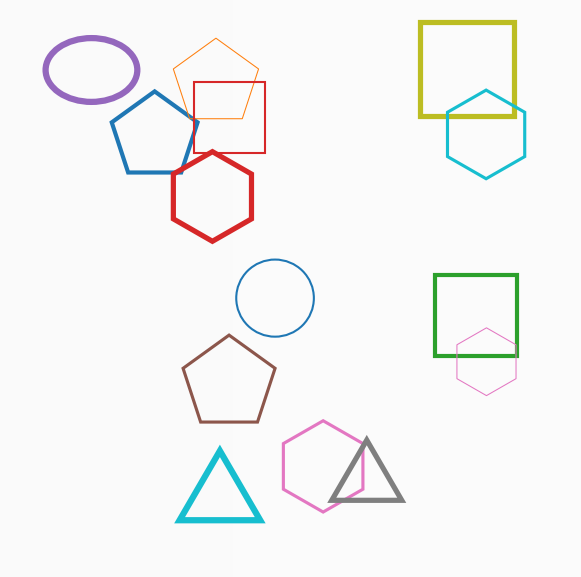[{"shape": "pentagon", "thickness": 2, "radius": 0.39, "center": [0.266, 0.763]}, {"shape": "circle", "thickness": 1, "radius": 0.33, "center": [0.473, 0.483]}, {"shape": "pentagon", "thickness": 0.5, "radius": 0.39, "center": [0.372, 0.856]}, {"shape": "square", "thickness": 2, "radius": 0.35, "center": [0.819, 0.453]}, {"shape": "hexagon", "thickness": 2.5, "radius": 0.39, "center": [0.365, 0.659]}, {"shape": "square", "thickness": 1, "radius": 0.31, "center": [0.395, 0.796]}, {"shape": "oval", "thickness": 3, "radius": 0.39, "center": [0.157, 0.878]}, {"shape": "pentagon", "thickness": 1.5, "radius": 0.42, "center": [0.394, 0.336]}, {"shape": "hexagon", "thickness": 1.5, "radius": 0.4, "center": [0.556, 0.192]}, {"shape": "hexagon", "thickness": 0.5, "radius": 0.29, "center": [0.837, 0.373]}, {"shape": "triangle", "thickness": 2.5, "radius": 0.35, "center": [0.631, 0.168]}, {"shape": "square", "thickness": 2.5, "radius": 0.41, "center": [0.804, 0.879]}, {"shape": "hexagon", "thickness": 1.5, "radius": 0.38, "center": [0.836, 0.766]}, {"shape": "triangle", "thickness": 3, "radius": 0.4, "center": [0.378, 0.138]}]